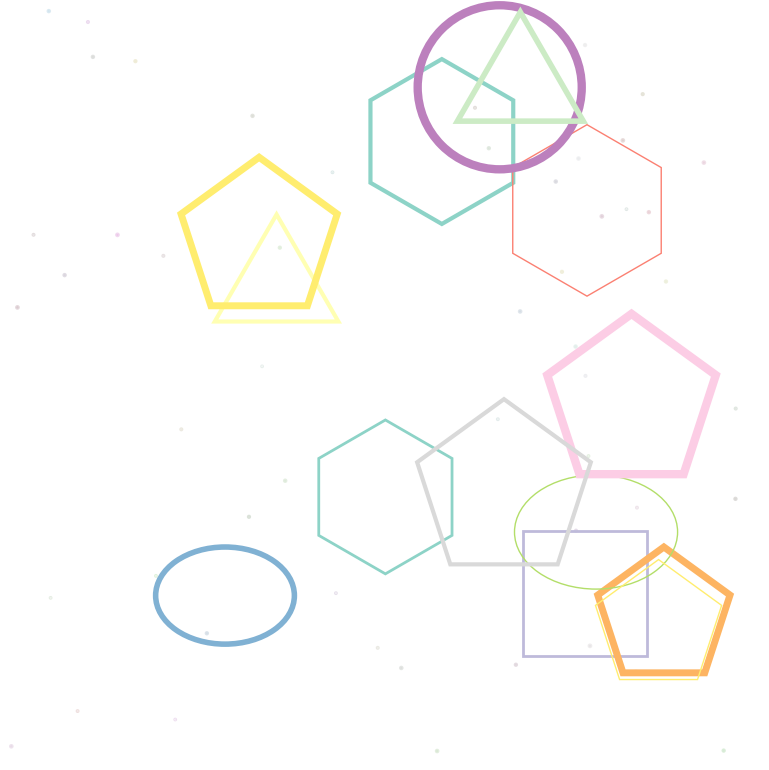[{"shape": "hexagon", "thickness": 1.5, "radius": 0.54, "center": [0.574, 0.816]}, {"shape": "hexagon", "thickness": 1, "radius": 0.5, "center": [0.501, 0.355]}, {"shape": "triangle", "thickness": 1.5, "radius": 0.46, "center": [0.359, 0.629]}, {"shape": "square", "thickness": 1, "radius": 0.4, "center": [0.76, 0.229]}, {"shape": "hexagon", "thickness": 0.5, "radius": 0.56, "center": [0.762, 0.727]}, {"shape": "oval", "thickness": 2, "radius": 0.45, "center": [0.292, 0.227]}, {"shape": "pentagon", "thickness": 2.5, "radius": 0.45, "center": [0.862, 0.199]}, {"shape": "oval", "thickness": 0.5, "radius": 0.53, "center": [0.774, 0.309]}, {"shape": "pentagon", "thickness": 3, "radius": 0.58, "center": [0.82, 0.477]}, {"shape": "pentagon", "thickness": 1.5, "radius": 0.59, "center": [0.655, 0.363]}, {"shape": "circle", "thickness": 3, "radius": 0.53, "center": [0.649, 0.887]}, {"shape": "triangle", "thickness": 2, "radius": 0.47, "center": [0.676, 0.89]}, {"shape": "pentagon", "thickness": 2.5, "radius": 0.53, "center": [0.337, 0.689]}, {"shape": "pentagon", "thickness": 0.5, "radius": 0.43, "center": [0.855, 0.187]}]